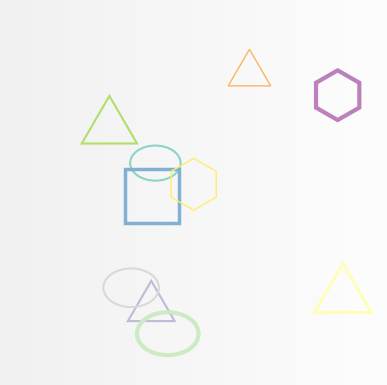[{"shape": "oval", "thickness": 1.5, "radius": 0.33, "center": [0.401, 0.576]}, {"shape": "triangle", "thickness": 2, "radius": 0.42, "center": [0.885, 0.231]}, {"shape": "triangle", "thickness": 1.5, "radius": 0.35, "center": [0.39, 0.201]}, {"shape": "square", "thickness": 2.5, "radius": 0.35, "center": [0.393, 0.492]}, {"shape": "triangle", "thickness": 1, "radius": 0.32, "center": [0.644, 0.809]}, {"shape": "triangle", "thickness": 1.5, "radius": 0.41, "center": [0.282, 0.668]}, {"shape": "oval", "thickness": 1.5, "radius": 0.36, "center": [0.338, 0.253]}, {"shape": "hexagon", "thickness": 3, "radius": 0.32, "center": [0.871, 0.753]}, {"shape": "oval", "thickness": 3, "radius": 0.4, "center": [0.433, 0.133]}, {"shape": "hexagon", "thickness": 1, "radius": 0.34, "center": [0.5, 0.521]}]